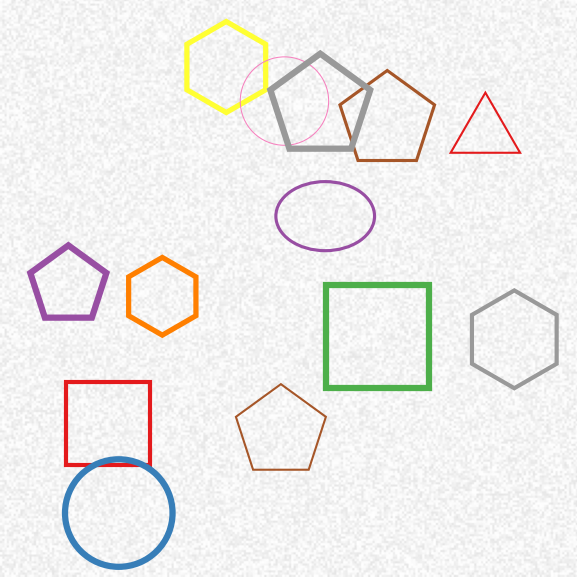[{"shape": "triangle", "thickness": 1, "radius": 0.35, "center": [0.84, 0.769]}, {"shape": "square", "thickness": 2, "radius": 0.36, "center": [0.187, 0.266]}, {"shape": "circle", "thickness": 3, "radius": 0.47, "center": [0.206, 0.111]}, {"shape": "square", "thickness": 3, "radius": 0.44, "center": [0.654, 0.416]}, {"shape": "oval", "thickness": 1.5, "radius": 0.43, "center": [0.563, 0.625]}, {"shape": "pentagon", "thickness": 3, "radius": 0.35, "center": [0.118, 0.505]}, {"shape": "hexagon", "thickness": 2.5, "radius": 0.34, "center": [0.281, 0.486]}, {"shape": "hexagon", "thickness": 2.5, "radius": 0.39, "center": [0.392, 0.883]}, {"shape": "pentagon", "thickness": 1.5, "radius": 0.43, "center": [0.671, 0.791]}, {"shape": "pentagon", "thickness": 1, "radius": 0.41, "center": [0.486, 0.252]}, {"shape": "circle", "thickness": 0.5, "radius": 0.38, "center": [0.493, 0.824]}, {"shape": "pentagon", "thickness": 3, "radius": 0.45, "center": [0.555, 0.815]}, {"shape": "hexagon", "thickness": 2, "radius": 0.42, "center": [0.891, 0.412]}]